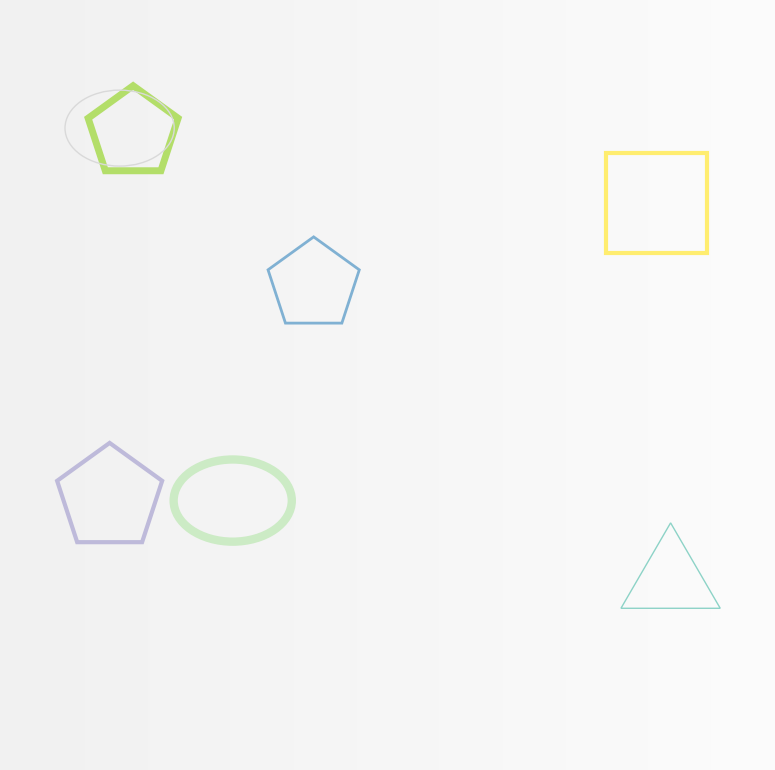[{"shape": "triangle", "thickness": 0.5, "radius": 0.37, "center": [0.865, 0.247]}, {"shape": "pentagon", "thickness": 1.5, "radius": 0.36, "center": [0.141, 0.354]}, {"shape": "pentagon", "thickness": 1, "radius": 0.31, "center": [0.405, 0.63]}, {"shape": "pentagon", "thickness": 2.5, "radius": 0.31, "center": [0.172, 0.828]}, {"shape": "oval", "thickness": 0.5, "radius": 0.35, "center": [0.154, 0.834]}, {"shape": "oval", "thickness": 3, "radius": 0.38, "center": [0.3, 0.35]}, {"shape": "square", "thickness": 1.5, "radius": 0.32, "center": [0.847, 0.736]}]